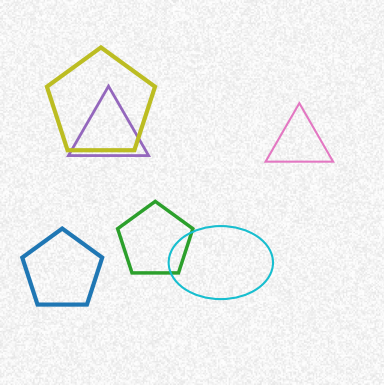[{"shape": "pentagon", "thickness": 3, "radius": 0.55, "center": [0.162, 0.297]}, {"shape": "pentagon", "thickness": 2.5, "radius": 0.51, "center": [0.403, 0.374]}, {"shape": "triangle", "thickness": 2, "radius": 0.6, "center": [0.282, 0.656]}, {"shape": "triangle", "thickness": 1.5, "radius": 0.51, "center": [0.778, 0.631]}, {"shape": "pentagon", "thickness": 3, "radius": 0.74, "center": [0.262, 0.729]}, {"shape": "oval", "thickness": 1.5, "radius": 0.68, "center": [0.574, 0.318]}]